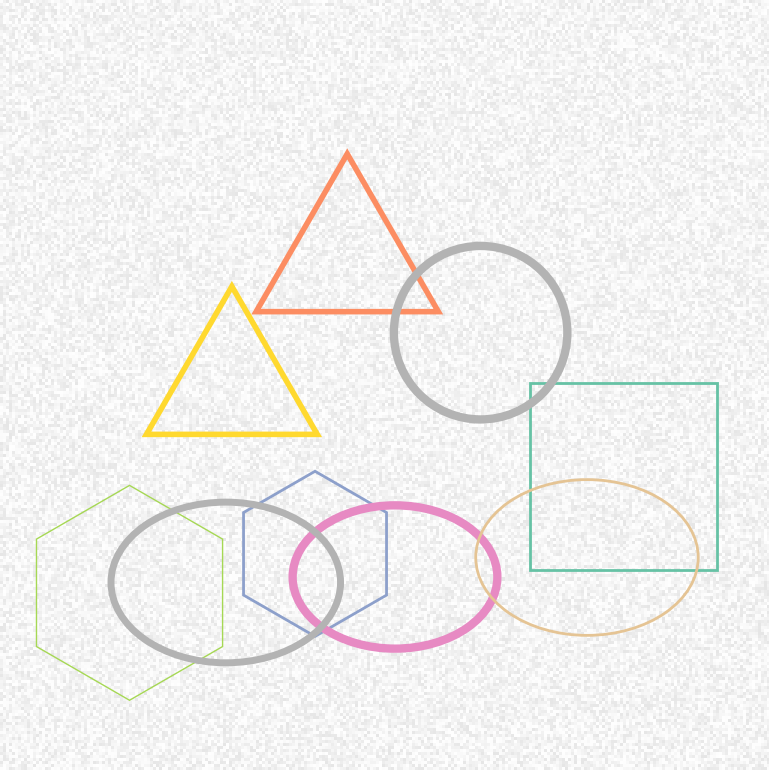[{"shape": "square", "thickness": 1, "radius": 0.61, "center": [0.81, 0.381]}, {"shape": "triangle", "thickness": 2, "radius": 0.68, "center": [0.451, 0.664]}, {"shape": "hexagon", "thickness": 1, "radius": 0.54, "center": [0.409, 0.281]}, {"shape": "oval", "thickness": 3, "radius": 0.66, "center": [0.513, 0.251]}, {"shape": "hexagon", "thickness": 0.5, "radius": 0.7, "center": [0.168, 0.23]}, {"shape": "triangle", "thickness": 2, "radius": 0.64, "center": [0.301, 0.5]}, {"shape": "oval", "thickness": 1, "radius": 0.72, "center": [0.762, 0.276]}, {"shape": "circle", "thickness": 3, "radius": 0.56, "center": [0.624, 0.568]}, {"shape": "oval", "thickness": 2.5, "radius": 0.75, "center": [0.293, 0.244]}]